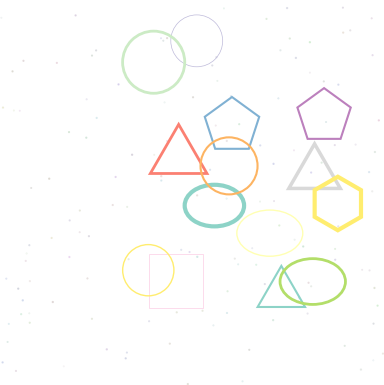[{"shape": "triangle", "thickness": 1.5, "radius": 0.36, "center": [0.731, 0.238]}, {"shape": "oval", "thickness": 3, "radius": 0.39, "center": [0.557, 0.466]}, {"shape": "oval", "thickness": 1, "radius": 0.43, "center": [0.701, 0.394]}, {"shape": "circle", "thickness": 0.5, "radius": 0.34, "center": [0.511, 0.894]}, {"shape": "triangle", "thickness": 2, "radius": 0.42, "center": [0.464, 0.592]}, {"shape": "pentagon", "thickness": 1.5, "radius": 0.37, "center": [0.603, 0.674]}, {"shape": "circle", "thickness": 1.5, "radius": 0.37, "center": [0.595, 0.569]}, {"shape": "oval", "thickness": 2, "radius": 0.42, "center": [0.812, 0.269]}, {"shape": "square", "thickness": 0.5, "radius": 0.35, "center": [0.457, 0.27]}, {"shape": "triangle", "thickness": 2.5, "radius": 0.39, "center": [0.817, 0.549]}, {"shape": "pentagon", "thickness": 1.5, "radius": 0.36, "center": [0.842, 0.698]}, {"shape": "circle", "thickness": 2, "radius": 0.4, "center": [0.399, 0.838]}, {"shape": "circle", "thickness": 1, "radius": 0.33, "center": [0.385, 0.298]}, {"shape": "hexagon", "thickness": 3, "radius": 0.35, "center": [0.877, 0.471]}]